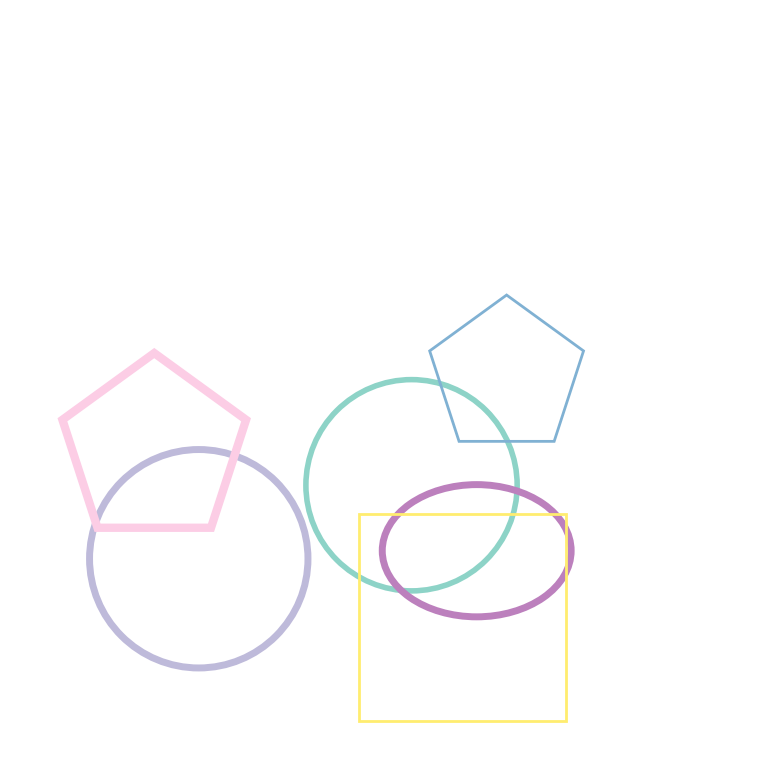[{"shape": "circle", "thickness": 2, "radius": 0.69, "center": [0.534, 0.37]}, {"shape": "circle", "thickness": 2.5, "radius": 0.71, "center": [0.258, 0.274]}, {"shape": "pentagon", "thickness": 1, "radius": 0.53, "center": [0.658, 0.512]}, {"shape": "pentagon", "thickness": 3, "radius": 0.63, "center": [0.2, 0.416]}, {"shape": "oval", "thickness": 2.5, "radius": 0.61, "center": [0.619, 0.285]}, {"shape": "square", "thickness": 1, "radius": 0.67, "center": [0.601, 0.198]}]